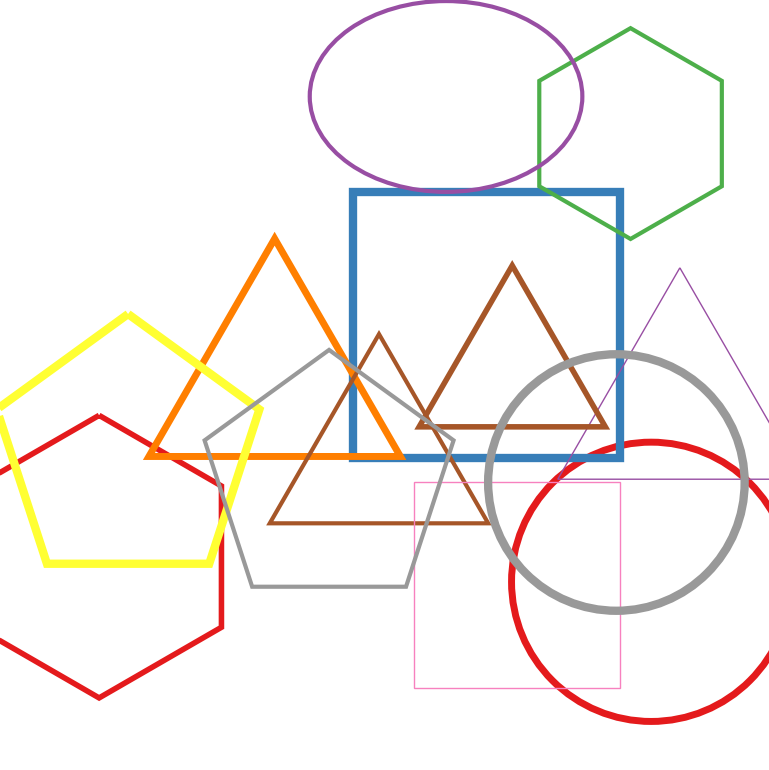[{"shape": "circle", "thickness": 2.5, "radius": 0.91, "center": [0.846, 0.244]}, {"shape": "hexagon", "thickness": 2, "radius": 0.92, "center": [0.129, 0.277]}, {"shape": "square", "thickness": 3, "radius": 0.87, "center": [0.632, 0.578]}, {"shape": "hexagon", "thickness": 1.5, "radius": 0.68, "center": [0.819, 0.827]}, {"shape": "triangle", "thickness": 0.5, "radius": 0.92, "center": [0.883, 0.469]}, {"shape": "oval", "thickness": 1.5, "radius": 0.89, "center": [0.579, 0.875]}, {"shape": "triangle", "thickness": 2.5, "radius": 0.94, "center": [0.357, 0.501]}, {"shape": "pentagon", "thickness": 3, "radius": 0.9, "center": [0.166, 0.413]}, {"shape": "triangle", "thickness": 2, "radius": 0.7, "center": [0.665, 0.515]}, {"shape": "triangle", "thickness": 1.5, "radius": 0.82, "center": [0.492, 0.402]}, {"shape": "square", "thickness": 0.5, "radius": 0.67, "center": [0.672, 0.24]}, {"shape": "circle", "thickness": 3, "radius": 0.83, "center": [0.801, 0.373]}, {"shape": "pentagon", "thickness": 1.5, "radius": 0.85, "center": [0.427, 0.376]}]